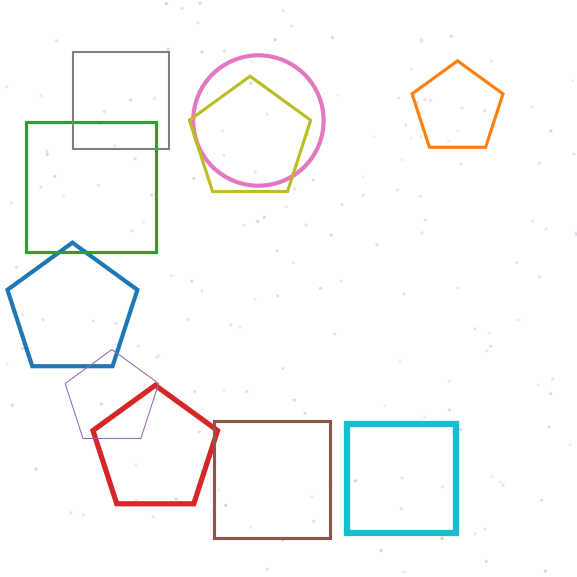[{"shape": "pentagon", "thickness": 2, "radius": 0.59, "center": [0.125, 0.461]}, {"shape": "pentagon", "thickness": 1.5, "radius": 0.41, "center": [0.792, 0.811]}, {"shape": "square", "thickness": 1.5, "radius": 0.56, "center": [0.158, 0.676]}, {"shape": "pentagon", "thickness": 2.5, "radius": 0.57, "center": [0.269, 0.219]}, {"shape": "pentagon", "thickness": 0.5, "radius": 0.43, "center": [0.194, 0.309]}, {"shape": "square", "thickness": 1.5, "radius": 0.5, "center": [0.471, 0.169]}, {"shape": "circle", "thickness": 2, "radius": 0.56, "center": [0.447, 0.79]}, {"shape": "square", "thickness": 1, "radius": 0.42, "center": [0.209, 0.825]}, {"shape": "pentagon", "thickness": 1.5, "radius": 0.55, "center": [0.433, 0.757]}, {"shape": "square", "thickness": 3, "radius": 0.47, "center": [0.695, 0.17]}]